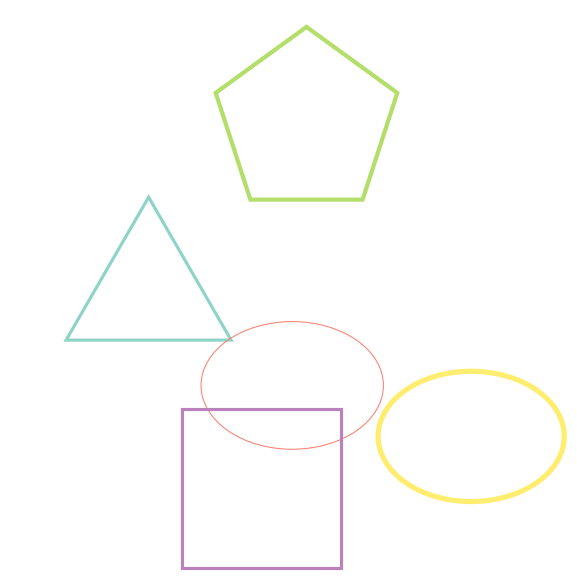[{"shape": "triangle", "thickness": 1.5, "radius": 0.82, "center": [0.257, 0.493]}, {"shape": "oval", "thickness": 0.5, "radius": 0.79, "center": [0.506, 0.332]}, {"shape": "pentagon", "thickness": 2, "radius": 0.83, "center": [0.531, 0.787]}, {"shape": "square", "thickness": 1.5, "radius": 0.69, "center": [0.453, 0.153]}, {"shape": "oval", "thickness": 2.5, "radius": 0.81, "center": [0.816, 0.243]}]